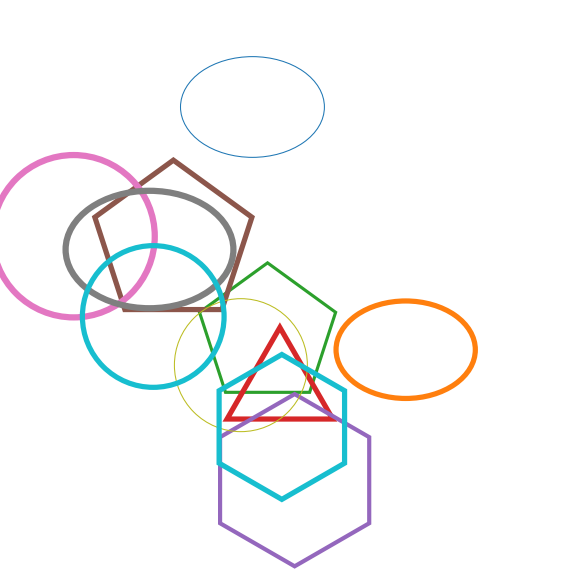[{"shape": "oval", "thickness": 0.5, "radius": 0.62, "center": [0.437, 0.814]}, {"shape": "oval", "thickness": 2.5, "radius": 0.6, "center": [0.702, 0.394]}, {"shape": "pentagon", "thickness": 1.5, "radius": 0.62, "center": [0.463, 0.42]}, {"shape": "triangle", "thickness": 2.5, "radius": 0.53, "center": [0.485, 0.326]}, {"shape": "hexagon", "thickness": 2, "radius": 0.75, "center": [0.51, 0.168]}, {"shape": "pentagon", "thickness": 2.5, "radius": 0.71, "center": [0.3, 0.579]}, {"shape": "circle", "thickness": 3, "radius": 0.7, "center": [0.127, 0.59]}, {"shape": "oval", "thickness": 3, "radius": 0.73, "center": [0.259, 0.567]}, {"shape": "circle", "thickness": 0.5, "radius": 0.58, "center": [0.417, 0.367]}, {"shape": "circle", "thickness": 2.5, "radius": 0.61, "center": [0.265, 0.451]}, {"shape": "hexagon", "thickness": 2.5, "radius": 0.63, "center": [0.488, 0.26]}]